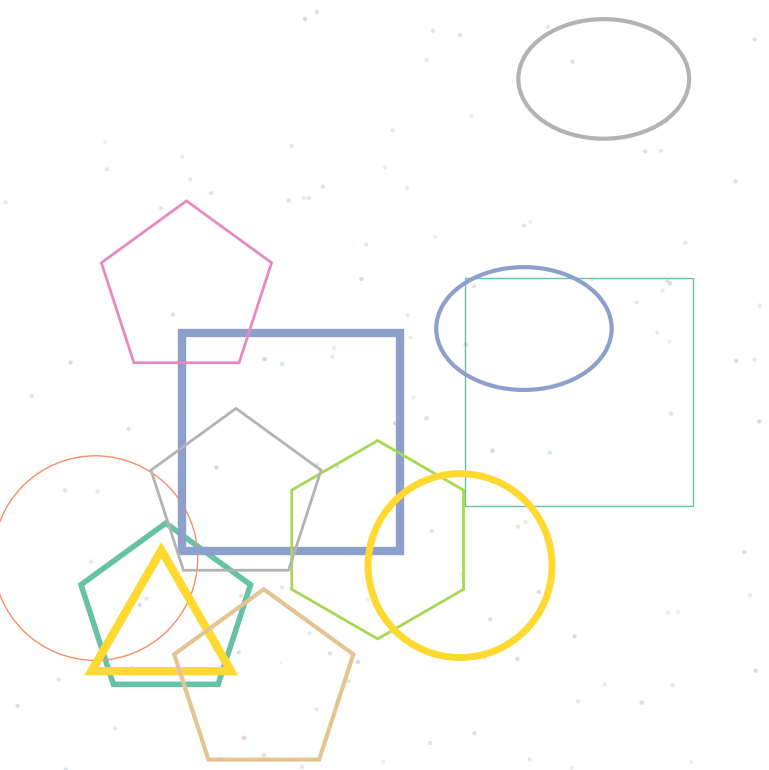[{"shape": "square", "thickness": 0.5, "radius": 0.74, "center": [0.752, 0.491]}, {"shape": "pentagon", "thickness": 2, "radius": 0.58, "center": [0.215, 0.205]}, {"shape": "circle", "thickness": 0.5, "radius": 0.66, "center": [0.124, 0.275]}, {"shape": "square", "thickness": 3, "radius": 0.71, "center": [0.378, 0.426]}, {"shape": "oval", "thickness": 1.5, "radius": 0.57, "center": [0.68, 0.573]}, {"shape": "pentagon", "thickness": 1, "radius": 0.58, "center": [0.242, 0.623]}, {"shape": "hexagon", "thickness": 1, "radius": 0.64, "center": [0.49, 0.299]}, {"shape": "circle", "thickness": 2.5, "radius": 0.6, "center": [0.597, 0.265]}, {"shape": "triangle", "thickness": 3, "radius": 0.52, "center": [0.21, 0.181]}, {"shape": "pentagon", "thickness": 1.5, "radius": 0.61, "center": [0.343, 0.112]}, {"shape": "oval", "thickness": 1.5, "radius": 0.55, "center": [0.784, 0.897]}, {"shape": "pentagon", "thickness": 1, "radius": 0.58, "center": [0.307, 0.353]}]